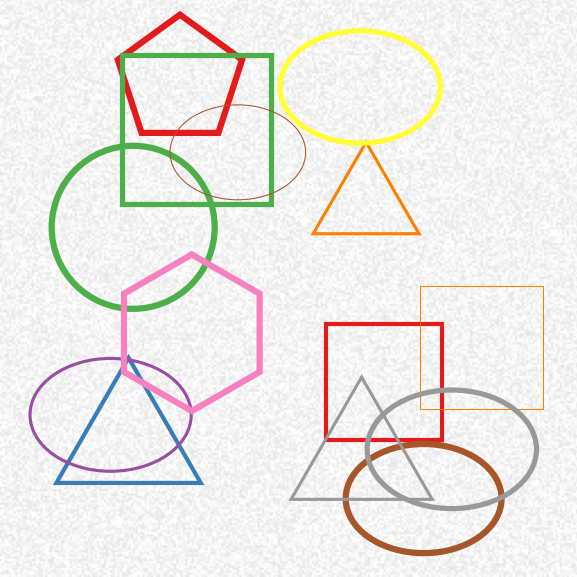[{"shape": "square", "thickness": 2, "radius": 0.5, "center": [0.664, 0.338]}, {"shape": "pentagon", "thickness": 3, "radius": 0.57, "center": [0.312, 0.861]}, {"shape": "triangle", "thickness": 2, "radius": 0.72, "center": [0.223, 0.235]}, {"shape": "circle", "thickness": 3, "radius": 0.71, "center": [0.231, 0.606]}, {"shape": "square", "thickness": 2.5, "radius": 0.64, "center": [0.341, 0.775]}, {"shape": "oval", "thickness": 1.5, "radius": 0.7, "center": [0.192, 0.281]}, {"shape": "triangle", "thickness": 1.5, "radius": 0.53, "center": [0.634, 0.647]}, {"shape": "square", "thickness": 0.5, "radius": 0.53, "center": [0.834, 0.398]}, {"shape": "oval", "thickness": 2.5, "radius": 0.69, "center": [0.624, 0.849]}, {"shape": "oval", "thickness": 3, "radius": 0.67, "center": [0.734, 0.136]}, {"shape": "oval", "thickness": 0.5, "radius": 0.59, "center": [0.412, 0.735]}, {"shape": "hexagon", "thickness": 3, "radius": 0.68, "center": [0.332, 0.423]}, {"shape": "oval", "thickness": 2.5, "radius": 0.73, "center": [0.782, 0.221]}, {"shape": "triangle", "thickness": 1.5, "radius": 0.71, "center": [0.626, 0.205]}]